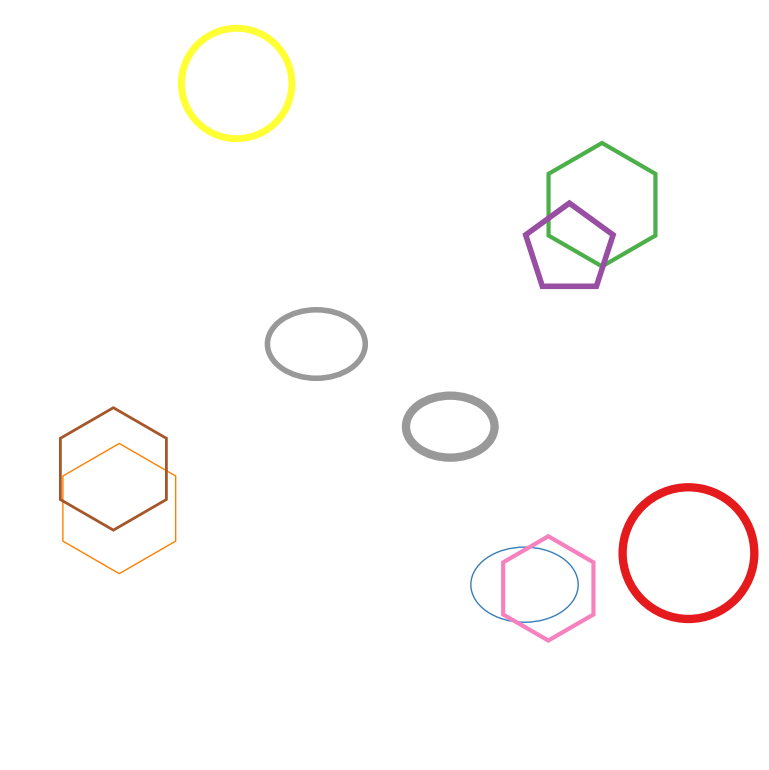[{"shape": "circle", "thickness": 3, "radius": 0.43, "center": [0.894, 0.282]}, {"shape": "oval", "thickness": 0.5, "radius": 0.35, "center": [0.681, 0.241]}, {"shape": "hexagon", "thickness": 1.5, "radius": 0.4, "center": [0.782, 0.734]}, {"shape": "pentagon", "thickness": 2, "radius": 0.3, "center": [0.739, 0.677]}, {"shape": "hexagon", "thickness": 0.5, "radius": 0.42, "center": [0.155, 0.34]}, {"shape": "circle", "thickness": 2.5, "radius": 0.36, "center": [0.307, 0.892]}, {"shape": "hexagon", "thickness": 1, "radius": 0.4, "center": [0.147, 0.391]}, {"shape": "hexagon", "thickness": 1.5, "radius": 0.34, "center": [0.712, 0.236]}, {"shape": "oval", "thickness": 2, "radius": 0.32, "center": [0.411, 0.553]}, {"shape": "oval", "thickness": 3, "radius": 0.29, "center": [0.585, 0.446]}]